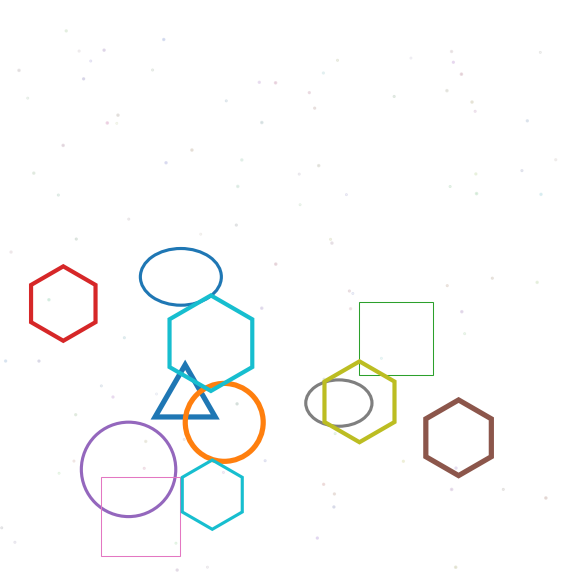[{"shape": "triangle", "thickness": 2.5, "radius": 0.3, "center": [0.321, 0.307]}, {"shape": "oval", "thickness": 1.5, "radius": 0.35, "center": [0.313, 0.52]}, {"shape": "circle", "thickness": 2.5, "radius": 0.34, "center": [0.388, 0.268]}, {"shape": "square", "thickness": 0.5, "radius": 0.32, "center": [0.686, 0.413]}, {"shape": "hexagon", "thickness": 2, "radius": 0.32, "center": [0.11, 0.473]}, {"shape": "circle", "thickness": 1.5, "radius": 0.41, "center": [0.223, 0.186]}, {"shape": "hexagon", "thickness": 2.5, "radius": 0.33, "center": [0.794, 0.241]}, {"shape": "square", "thickness": 0.5, "radius": 0.34, "center": [0.244, 0.105]}, {"shape": "oval", "thickness": 1.5, "radius": 0.29, "center": [0.587, 0.301]}, {"shape": "hexagon", "thickness": 2, "radius": 0.35, "center": [0.622, 0.303]}, {"shape": "hexagon", "thickness": 1.5, "radius": 0.3, "center": [0.368, 0.143]}, {"shape": "hexagon", "thickness": 2, "radius": 0.41, "center": [0.365, 0.405]}]